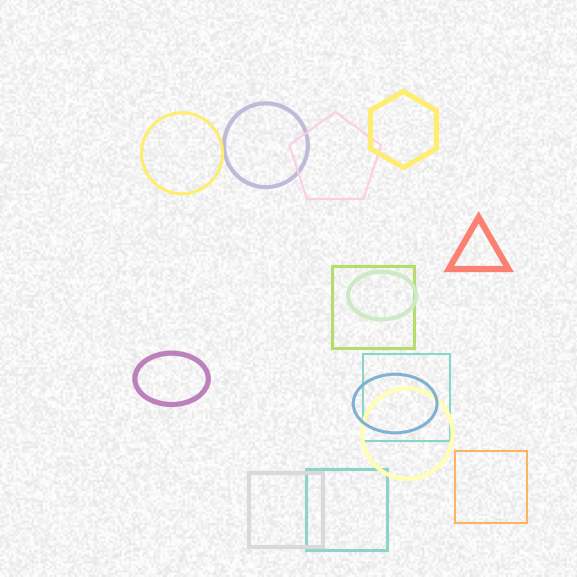[{"shape": "square", "thickness": 1, "radius": 0.38, "center": [0.704, 0.311]}, {"shape": "square", "thickness": 1.5, "radius": 0.35, "center": [0.6, 0.117]}, {"shape": "circle", "thickness": 2, "radius": 0.39, "center": [0.705, 0.248]}, {"shape": "circle", "thickness": 2, "radius": 0.36, "center": [0.461, 0.748]}, {"shape": "triangle", "thickness": 3, "radius": 0.3, "center": [0.829, 0.563]}, {"shape": "oval", "thickness": 1.5, "radius": 0.36, "center": [0.684, 0.3]}, {"shape": "square", "thickness": 1, "radius": 0.31, "center": [0.851, 0.155]}, {"shape": "square", "thickness": 1.5, "radius": 0.36, "center": [0.645, 0.467]}, {"shape": "pentagon", "thickness": 1, "radius": 0.42, "center": [0.58, 0.722]}, {"shape": "square", "thickness": 2, "radius": 0.32, "center": [0.496, 0.116]}, {"shape": "oval", "thickness": 2.5, "radius": 0.32, "center": [0.297, 0.343]}, {"shape": "oval", "thickness": 2, "radius": 0.3, "center": [0.662, 0.487]}, {"shape": "circle", "thickness": 1.5, "radius": 0.35, "center": [0.315, 0.734]}, {"shape": "hexagon", "thickness": 2.5, "radius": 0.33, "center": [0.699, 0.775]}]